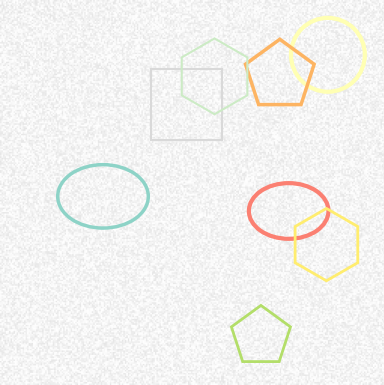[{"shape": "oval", "thickness": 2.5, "radius": 0.59, "center": [0.268, 0.49]}, {"shape": "circle", "thickness": 3, "radius": 0.48, "center": [0.852, 0.858]}, {"shape": "oval", "thickness": 3, "radius": 0.52, "center": [0.75, 0.452]}, {"shape": "pentagon", "thickness": 2.5, "radius": 0.47, "center": [0.727, 0.804]}, {"shape": "pentagon", "thickness": 2, "radius": 0.4, "center": [0.678, 0.126]}, {"shape": "square", "thickness": 1.5, "radius": 0.47, "center": [0.484, 0.729]}, {"shape": "hexagon", "thickness": 1.5, "radius": 0.49, "center": [0.557, 0.802]}, {"shape": "hexagon", "thickness": 2, "radius": 0.47, "center": [0.848, 0.365]}]